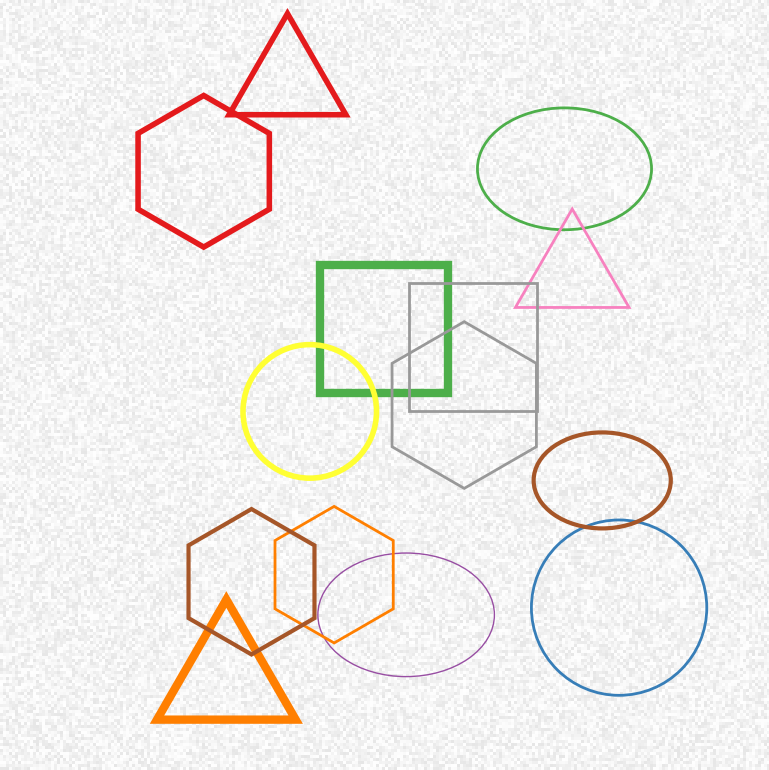[{"shape": "triangle", "thickness": 2, "radius": 0.44, "center": [0.373, 0.895]}, {"shape": "hexagon", "thickness": 2, "radius": 0.49, "center": [0.265, 0.778]}, {"shape": "circle", "thickness": 1, "radius": 0.57, "center": [0.804, 0.211]}, {"shape": "oval", "thickness": 1, "radius": 0.57, "center": [0.733, 0.781]}, {"shape": "square", "thickness": 3, "radius": 0.42, "center": [0.499, 0.573]}, {"shape": "oval", "thickness": 0.5, "radius": 0.57, "center": [0.527, 0.202]}, {"shape": "triangle", "thickness": 3, "radius": 0.52, "center": [0.294, 0.117]}, {"shape": "hexagon", "thickness": 1, "radius": 0.44, "center": [0.434, 0.254]}, {"shape": "circle", "thickness": 2, "radius": 0.43, "center": [0.402, 0.466]}, {"shape": "hexagon", "thickness": 1.5, "radius": 0.47, "center": [0.327, 0.244]}, {"shape": "oval", "thickness": 1.5, "radius": 0.45, "center": [0.782, 0.376]}, {"shape": "triangle", "thickness": 1, "radius": 0.43, "center": [0.743, 0.643]}, {"shape": "square", "thickness": 1, "radius": 0.41, "center": [0.614, 0.549]}, {"shape": "hexagon", "thickness": 1, "radius": 0.54, "center": [0.603, 0.474]}]